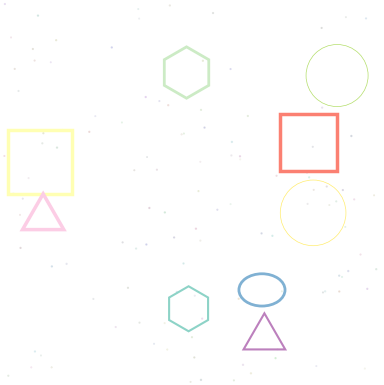[{"shape": "hexagon", "thickness": 1.5, "radius": 0.29, "center": [0.49, 0.198]}, {"shape": "square", "thickness": 2.5, "radius": 0.42, "center": [0.103, 0.58]}, {"shape": "square", "thickness": 2.5, "radius": 0.37, "center": [0.801, 0.63]}, {"shape": "oval", "thickness": 2, "radius": 0.3, "center": [0.68, 0.247]}, {"shape": "circle", "thickness": 0.5, "radius": 0.4, "center": [0.876, 0.804]}, {"shape": "triangle", "thickness": 2.5, "radius": 0.31, "center": [0.112, 0.435]}, {"shape": "triangle", "thickness": 1.5, "radius": 0.31, "center": [0.687, 0.124]}, {"shape": "hexagon", "thickness": 2, "radius": 0.33, "center": [0.485, 0.812]}, {"shape": "circle", "thickness": 0.5, "radius": 0.43, "center": [0.813, 0.447]}]